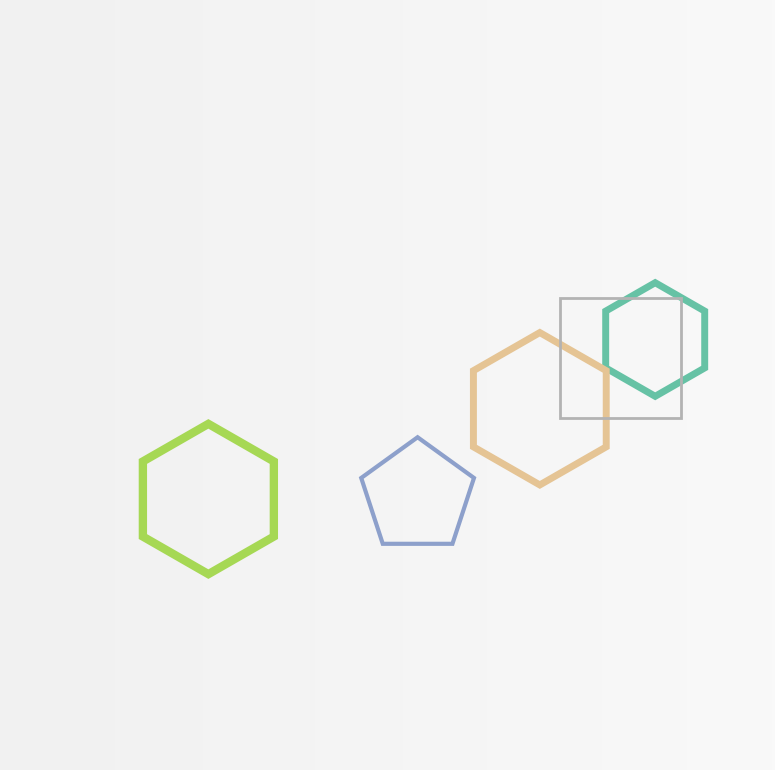[{"shape": "hexagon", "thickness": 2.5, "radius": 0.37, "center": [0.845, 0.559]}, {"shape": "pentagon", "thickness": 1.5, "radius": 0.38, "center": [0.539, 0.356]}, {"shape": "hexagon", "thickness": 3, "radius": 0.49, "center": [0.269, 0.352]}, {"shape": "hexagon", "thickness": 2.5, "radius": 0.49, "center": [0.697, 0.469]}, {"shape": "square", "thickness": 1, "radius": 0.39, "center": [0.8, 0.535]}]